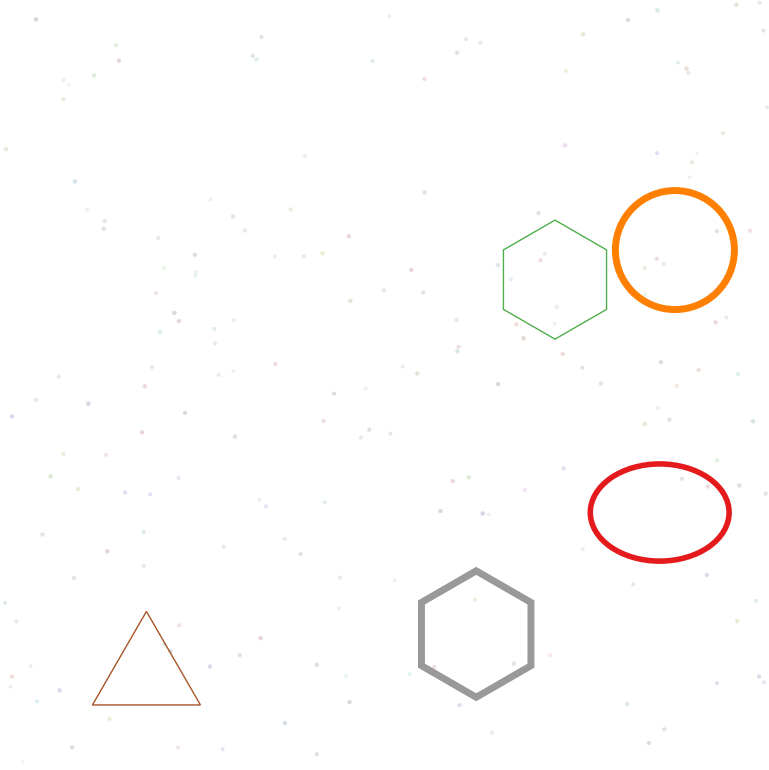[{"shape": "oval", "thickness": 2, "radius": 0.45, "center": [0.857, 0.334]}, {"shape": "hexagon", "thickness": 0.5, "radius": 0.39, "center": [0.721, 0.637]}, {"shape": "circle", "thickness": 2.5, "radius": 0.39, "center": [0.876, 0.675]}, {"shape": "triangle", "thickness": 0.5, "radius": 0.4, "center": [0.19, 0.125]}, {"shape": "hexagon", "thickness": 2.5, "radius": 0.41, "center": [0.618, 0.177]}]